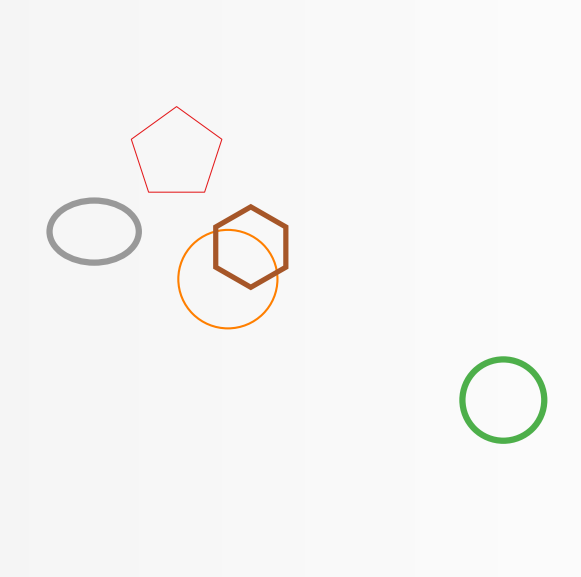[{"shape": "pentagon", "thickness": 0.5, "radius": 0.41, "center": [0.304, 0.733]}, {"shape": "circle", "thickness": 3, "radius": 0.35, "center": [0.866, 0.306]}, {"shape": "circle", "thickness": 1, "radius": 0.43, "center": [0.392, 0.516]}, {"shape": "hexagon", "thickness": 2.5, "radius": 0.35, "center": [0.431, 0.571]}, {"shape": "oval", "thickness": 3, "radius": 0.38, "center": [0.162, 0.598]}]